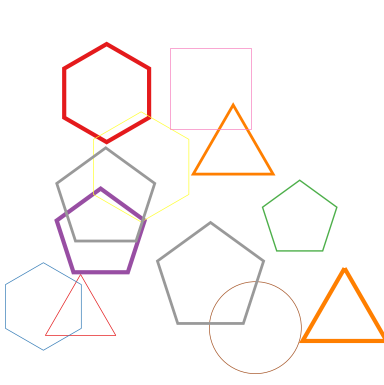[{"shape": "hexagon", "thickness": 3, "radius": 0.64, "center": [0.277, 0.758]}, {"shape": "triangle", "thickness": 0.5, "radius": 0.53, "center": [0.209, 0.182]}, {"shape": "hexagon", "thickness": 0.5, "radius": 0.57, "center": [0.113, 0.204]}, {"shape": "pentagon", "thickness": 1, "radius": 0.51, "center": [0.778, 0.43]}, {"shape": "pentagon", "thickness": 3, "radius": 0.6, "center": [0.261, 0.39]}, {"shape": "triangle", "thickness": 3, "radius": 0.63, "center": [0.895, 0.177]}, {"shape": "triangle", "thickness": 2, "radius": 0.6, "center": [0.606, 0.608]}, {"shape": "hexagon", "thickness": 0.5, "radius": 0.72, "center": [0.367, 0.566]}, {"shape": "circle", "thickness": 0.5, "radius": 0.6, "center": [0.663, 0.149]}, {"shape": "square", "thickness": 0.5, "radius": 0.53, "center": [0.548, 0.769]}, {"shape": "pentagon", "thickness": 2, "radius": 0.72, "center": [0.547, 0.277]}, {"shape": "pentagon", "thickness": 2, "radius": 0.67, "center": [0.275, 0.482]}]